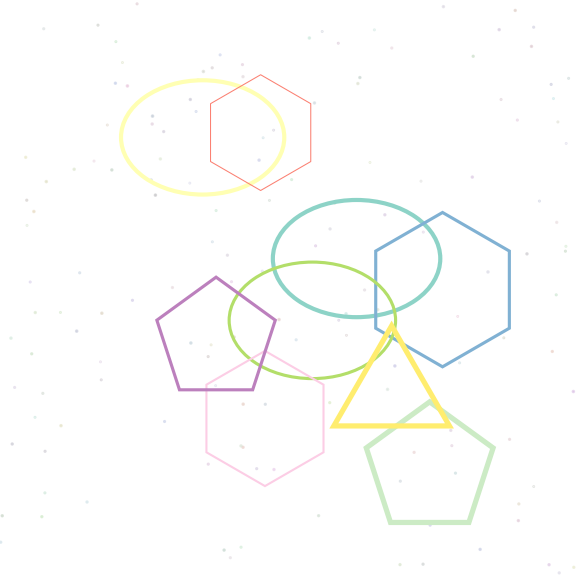[{"shape": "oval", "thickness": 2, "radius": 0.72, "center": [0.617, 0.551]}, {"shape": "oval", "thickness": 2, "radius": 0.71, "center": [0.351, 0.761]}, {"shape": "hexagon", "thickness": 0.5, "radius": 0.5, "center": [0.451, 0.77]}, {"shape": "hexagon", "thickness": 1.5, "radius": 0.67, "center": [0.766, 0.498]}, {"shape": "oval", "thickness": 1.5, "radius": 0.72, "center": [0.541, 0.444]}, {"shape": "hexagon", "thickness": 1, "radius": 0.59, "center": [0.459, 0.274]}, {"shape": "pentagon", "thickness": 1.5, "radius": 0.54, "center": [0.374, 0.411]}, {"shape": "pentagon", "thickness": 2.5, "radius": 0.58, "center": [0.744, 0.188]}, {"shape": "triangle", "thickness": 2.5, "radius": 0.58, "center": [0.678, 0.319]}]